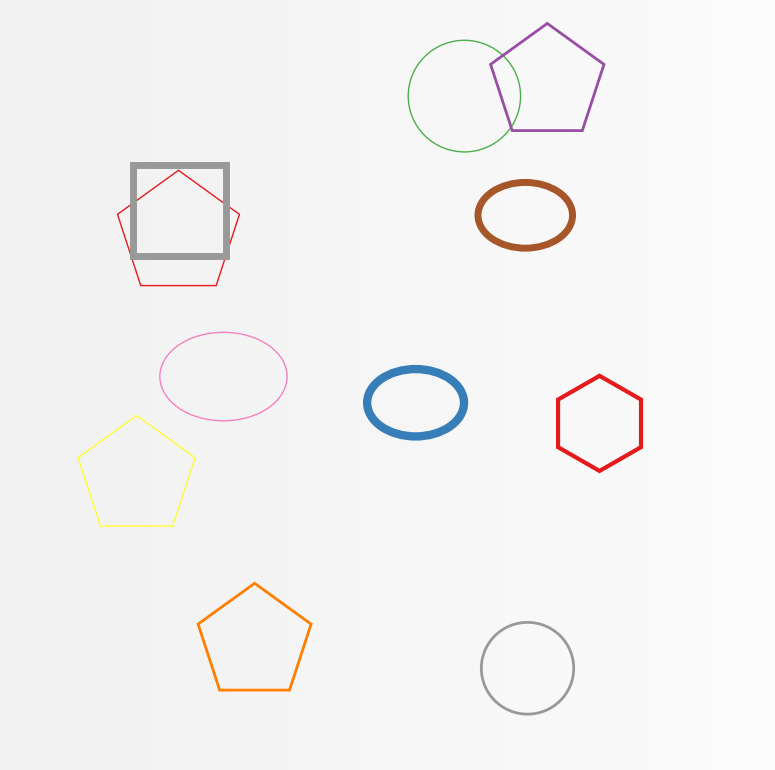[{"shape": "pentagon", "thickness": 0.5, "radius": 0.41, "center": [0.23, 0.696]}, {"shape": "hexagon", "thickness": 1.5, "radius": 0.31, "center": [0.774, 0.45]}, {"shape": "oval", "thickness": 3, "radius": 0.31, "center": [0.536, 0.477]}, {"shape": "circle", "thickness": 0.5, "radius": 0.36, "center": [0.599, 0.875]}, {"shape": "pentagon", "thickness": 1, "radius": 0.38, "center": [0.706, 0.893]}, {"shape": "pentagon", "thickness": 1, "radius": 0.38, "center": [0.329, 0.166]}, {"shape": "pentagon", "thickness": 0.5, "radius": 0.4, "center": [0.176, 0.381]}, {"shape": "oval", "thickness": 2.5, "radius": 0.3, "center": [0.678, 0.72]}, {"shape": "oval", "thickness": 0.5, "radius": 0.41, "center": [0.288, 0.511]}, {"shape": "circle", "thickness": 1, "radius": 0.3, "center": [0.681, 0.132]}, {"shape": "square", "thickness": 2.5, "radius": 0.3, "center": [0.232, 0.727]}]